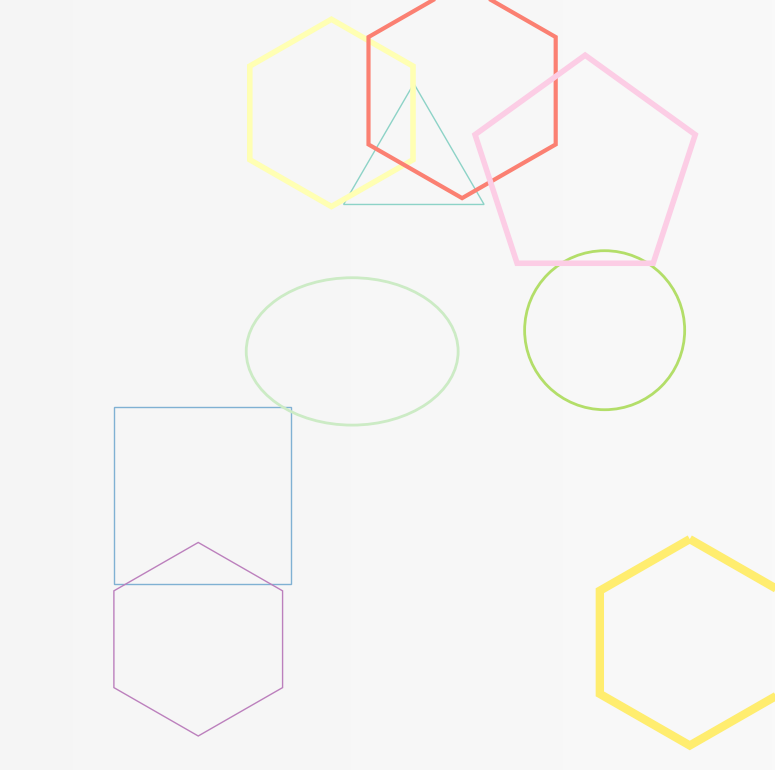[{"shape": "triangle", "thickness": 0.5, "radius": 0.52, "center": [0.534, 0.787]}, {"shape": "hexagon", "thickness": 2, "radius": 0.61, "center": [0.428, 0.853]}, {"shape": "hexagon", "thickness": 1.5, "radius": 0.7, "center": [0.596, 0.882]}, {"shape": "square", "thickness": 0.5, "radius": 0.57, "center": [0.261, 0.356]}, {"shape": "circle", "thickness": 1, "radius": 0.52, "center": [0.78, 0.571]}, {"shape": "pentagon", "thickness": 2, "radius": 0.75, "center": [0.755, 0.779]}, {"shape": "hexagon", "thickness": 0.5, "radius": 0.63, "center": [0.256, 0.17]}, {"shape": "oval", "thickness": 1, "radius": 0.68, "center": [0.454, 0.544]}, {"shape": "hexagon", "thickness": 3, "radius": 0.67, "center": [0.89, 0.166]}]